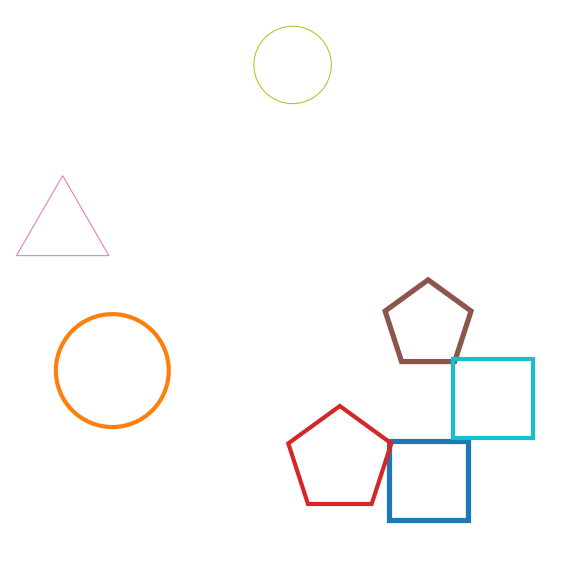[{"shape": "square", "thickness": 2.5, "radius": 0.34, "center": [0.742, 0.167]}, {"shape": "circle", "thickness": 2, "radius": 0.49, "center": [0.194, 0.357]}, {"shape": "pentagon", "thickness": 2, "radius": 0.47, "center": [0.588, 0.202]}, {"shape": "pentagon", "thickness": 2.5, "radius": 0.39, "center": [0.741, 0.436]}, {"shape": "triangle", "thickness": 0.5, "radius": 0.46, "center": [0.109, 0.603]}, {"shape": "circle", "thickness": 0.5, "radius": 0.34, "center": [0.507, 0.887]}, {"shape": "square", "thickness": 2, "radius": 0.34, "center": [0.854, 0.309]}]